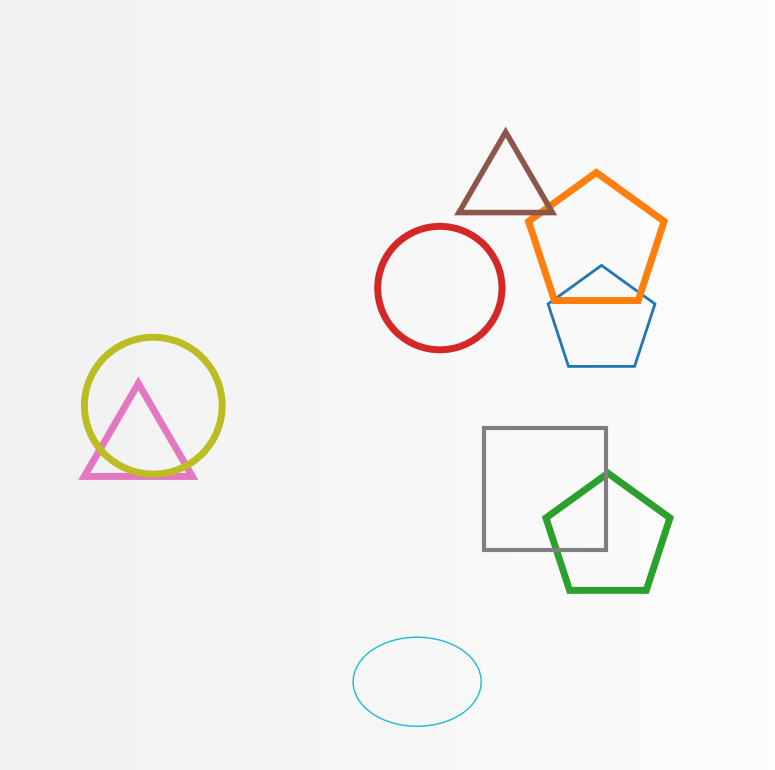[{"shape": "pentagon", "thickness": 1, "radius": 0.36, "center": [0.776, 0.583]}, {"shape": "pentagon", "thickness": 2.5, "radius": 0.46, "center": [0.769, 0.684]}, {"shape": "pentagon", "thickness": 2.5, "radius": 0.42, "center": [0.784, 0.301]}, {"shape": "circle", "thickness": 2.5, "radius": 0.4, "center": [0.568, 0.626]}, {"shape": "triangle", "thickness": 2, "radius": 0.35, "center": [0.652, 0.759]}, {"shape": "triangle", "thickness": 2.5, "radius": 0.4, "center": [0.178, 0.421]}, {"shape": "square", "thickness": 1.5, "radius": 0.39, "center": [0.703, 0.365]}, {"shape": "circle", "thickness": 2.5, "radius": 0.44, "center": [0.198, 0.473]}, {"shape": "oval", "thickness": 0.5, "radius": 0.41, "center": [0.538, 0.115]}]